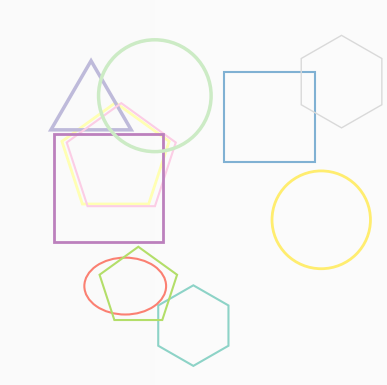[{"shape": "hexagon", "thickness": 1.5, "radius": 0.52, "center": [0.499, 0.154]}, {"shape": "pentagon", "thickness": 2, "radius": 0.73, "center": [0.298, 0.588]}, {"shape": "triangle", "thickness": 2.5, "radius": 0.6, "center": [0.235, 0.723]}, {"shape": "oval", "thickness": 1.5, "radius": 0.53, "center": [0.323, 0.257]}, {"shape": "square", "thickness": 1.5, "radius": 0.59, "center": [0.696, 0.696]}, {"shape": "pentagon", "thickness": 1.5, "radius": 0.53, "center": [0.357, 0.254]}, {"shape": "pentagon", "thickness": 1.5, "radius": 0.74, "center": [0.313, 0.584]}, {"shape": "hexagon", "thickness": 1, "radius": 0.6, "center": [0.881, 0.788]}, {"shape": "square", "thickness": 2, "radius": 0.7, "center": [0.281, 0.512]}, {"shape": "circle", "thickness": 2.5, "radius": 0.73, "center": [0.4, 0.751]}, {"shape": "circle", "thickness": 2, "radius": 0.64, "center": [0.829, 0.429]}]